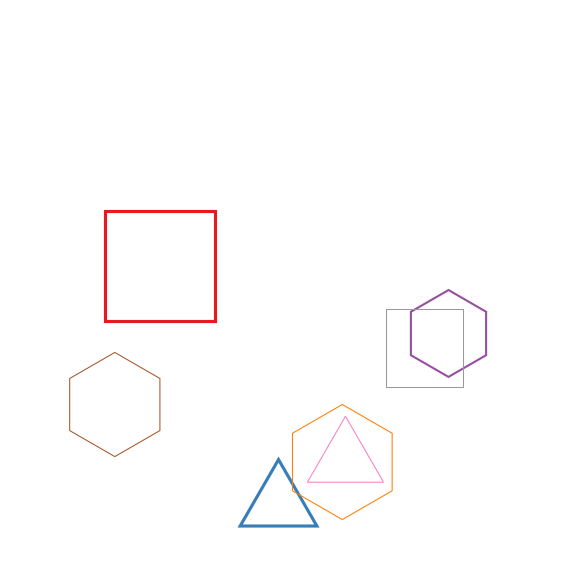[{"shape": "square", "thickness": 1.5, "radius": 0.48, "center": [0.277, 0.538]}, {"shape": "triangle", "thickness": 1.5, "radius": 0.38, "center": [0.482, 0.127]}, {"shape": "hexagon", "thickness": 1, "radius": 0.38, "center": [0.777, 0.422]}, {"shape": "hexagon", "thickness": 0.5, "radius": 0.5, "center": [0.593, 0.199]}, {"shape": "hexagon", "thickness": 0.5, "radius": 0.45, "center": [0.199, 0.299]}, {"shape": "triangle", "thickness": 0.5, "radius": 0.38, "center": [0.598, 0.202]}, {"shape": "square", "thickness": 0.5, "radius": 0.33, "center": [0.736, 0.397]}]